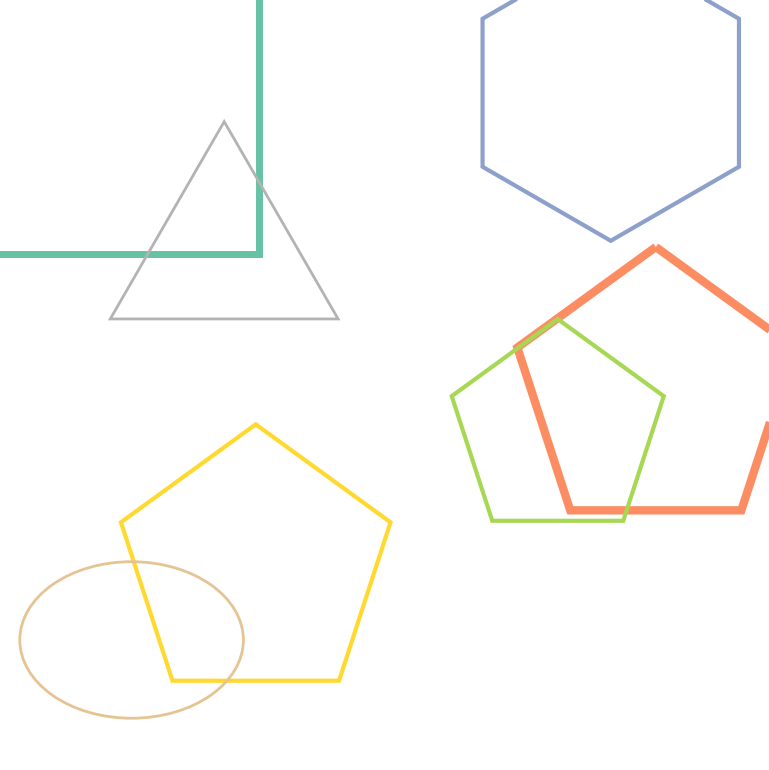[{"shape": "square", "thickness": 2.5, "radius": 0.86, "center": [0.165, 0.842]}, {"shape": "pentagon", "thickness": 3, "radius": 0.95, "center": [0.852, 0.49]}, {"shape": "hexagon", "thickness": 1.5, "radius": 0.96, "center": [0.793, 0.88]}, {"shape": "pentagon", "thickness": 1.5, "radius": 0.72, "center": [0.724, 0.441]}, {"shape": "pentagon", "thickness": 1.5, "radius": 0.92, "center": [0.332, 0.265]}, {"shape": "oval", "thickness": 1, "radius": 0.73, "center": [0.171, 0.169]}, {"shape": "triangle", "thickness": 1, "radius": 0.85, "center": [0.291, 0.671]}]